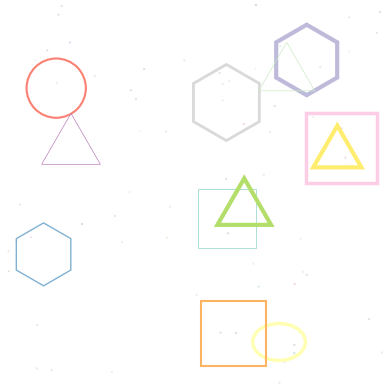[{"shape": "square", "thickness": 0.5, "radius": 0.38, "center": [0.589, 0.432]}, {"shape": "oval", "thickness": 2.5, "radius": 0.34, "center": [0.725, 0.112]}, {"shape": "hexagon", "thickness": 3, "radius": 0.46, "center": [0.797, 0.844]}, {"shape": "circle", "thickness": 1.5, "radius": 0.38, "center": [0.146, 0.771]}, {"shape": "hexagon", "thickness": 1, "radius": 0.41, "center": [0.113, 0.339]}, {"shape": "square", "thickness": 1.5, "radius": 0.43, "center": [0.606, 0.133]}, {"shape": "triangle", "thickness": 3, "radius": 0.4, "center": [0.634, 0.456]}, {"shape": "square", "thickness": 2.5, "radius": 0.46, "center": [0.887, 0.616]}, {"shape": "hexagon", "thickness": 2, "radius": 0.49, "center": [0.588, 0.734]}, {"shape": "triangle", "thickness": 0.5, "radius": 0.44, "center": [0.184, 0.617]}, {"shape": "triangle", "thickness": 0.5, "radius": 0.42, "center": [0.745, 0.806]}, {"shape": "triangle", "thickness": 3, "radius": 0.36, "center": [0.876, 0.601]}]